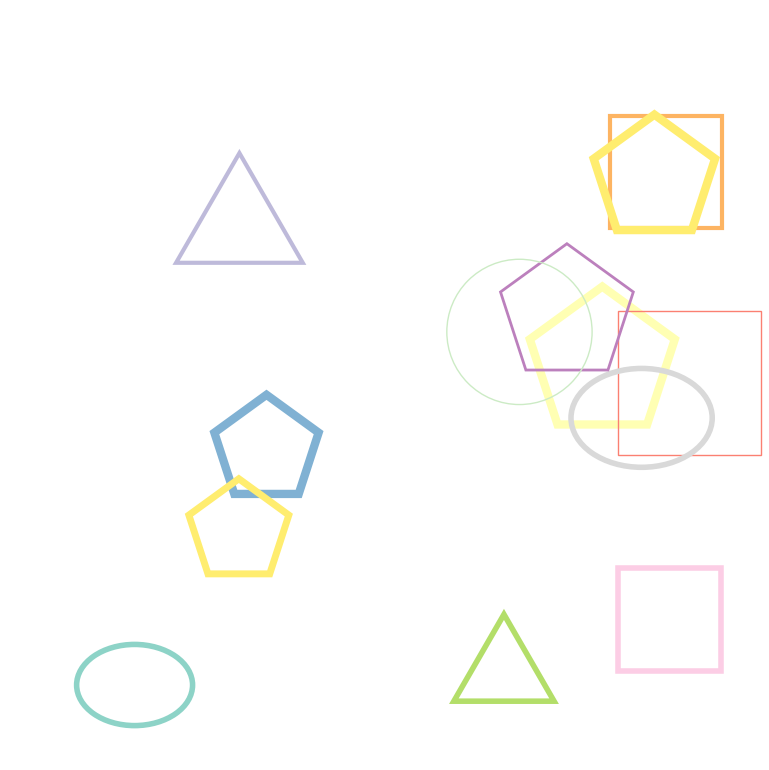[{"shape": "oval", "thickness": 2, "radius": 0.38, "center": [0.175, 0.11]}, {"shape": "pentagon", "thickness": 3, "radius": 0.5, "center": [0.782, 0.529]}, {"shape": "triangle", "thickness": 1.5, "radius": 0.47, "center": [0.311, 0.706]}, {"shape": "square", "thickness": 0.5, "radius": 0.47, "center": [0.895, 0.502]}, {"shape": "pentagon", "thickness": 3, "radius": 0.36, "center": [0.346, 0.416]}, {"shape": "square", "thickness": 1.5, "radius": 0.36, "center": [0.865, 0.776]}, {"shape": "triangle", "thickness": 2, "radius": 0.38, "center": [0.654, 0.127]}, {"shape": "square", "thickness": 2, "radius": 0.33, "center": [0.869, 0.196]}, {"shape": "oval", "thickness": 2, "radius": 0.46, "center": [0.833, 0.457]}, {"shape": "pentagon", "thickness": 1, "radius": 0.45, "center": [0.736, 0.593]}, {"shape": "circle", "thickness": 0.5, "radius": 0.47, "center": [0.675, 0.569]}, {"shape": "pentagon", "thickness": 2.5, "radius": 0.34, "center": [0.31, 0.31]}, {"shape": "pentagon", "thickness": 3, "radius": 0.41, "center": [0.85, 0.768]}]